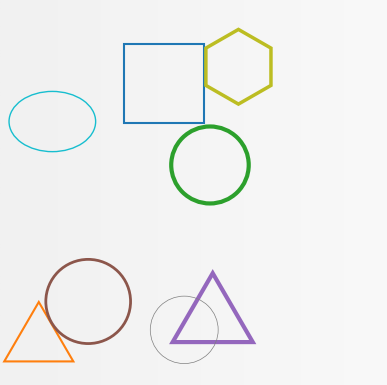[{"shape": "square", "thickness": 1.5, "radius": 0.52, "center": [0.424, 0.783]}, {"shape": "triangle", "thickness": 1.5, "radius": 0.51, "center": [0.1, 0.113]}, {"shape": "circle", "thickness": 3, "radius": 0.5, "center": [0.542, 0.572]}, {"shape": "triangle", "thickness": 3, "radius": 0.6, "center": [0.549, 0.171]}, {"shape": "circle", "thickness": 2, "radius": 0.55, "center": [0.228, 0.217]}, {"shape": "circle", "thickness": 0.5, "radius": 0.44, "center": [0.475, 0.143]}, {"shape": "hexagon", "thickness": 2.5, "radius": 0.48, "center": [0.615, 0.827]}, {"shape": "oval", "thickness": 1, "radius": 0.56, "center": [0.135, 0.684]}]